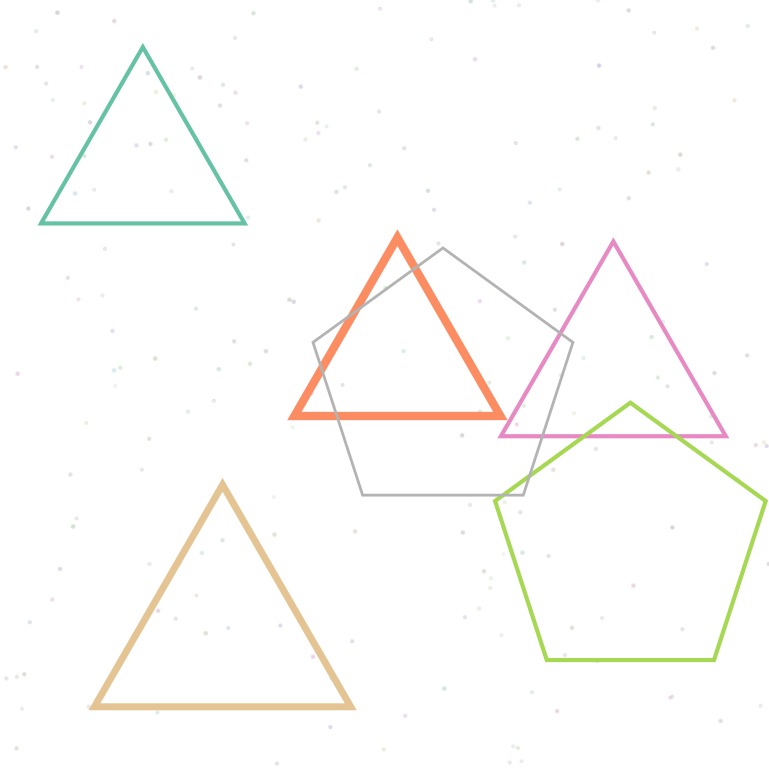[{"shape": "triangle", "thickness": 1.5, "radius": 0.76, "center": [0.186, 0.786]}, {"shape": "triangle", "thickness": 3, "radius": 0.77, "center": [0.516, 0.537]}, {"shape": "triangle", "thickness": 1.5, "radius": 0.84, "center": [0.797, 0.518]}, {"shape": "pentagon", "thickness": 1.5, "radius": 0.92, "center": [0.819, 0.292]}, {"shape": "triangle", "thickness": 2.5, "radius": 0.96, "center": [0.289, 0.178]}, {"shape": "pentagon", "thickness": 1, "radius": 0.89, "center": [0.575, 0.501]}]